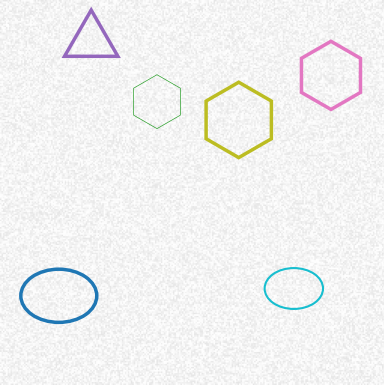[{"shape": "oval", "thickness": 2.5, "radius": 0.49, "center": [0.153, 0.232]}, {"shape": "hexagon", "thickness": 0.5, "radius": 0.35, "center": [0.408, 0.736]}, {"shape": "triangle", "thickness": 2.5, "radius": 0.4, "center": [0.237, 0.894]}, {"shape": "hexagon", "thickness": 2.5, "radius": 0.44, "center": [0.86, 0.804]}, {"shape": "hexagon", "thickness": 2.5, "radius": 0.49, "center": [0.62, 0.689]}, {"shape": "oval", "thickness": 1.5, "radius": 0.38, "center": [0.763, 0.251]}]